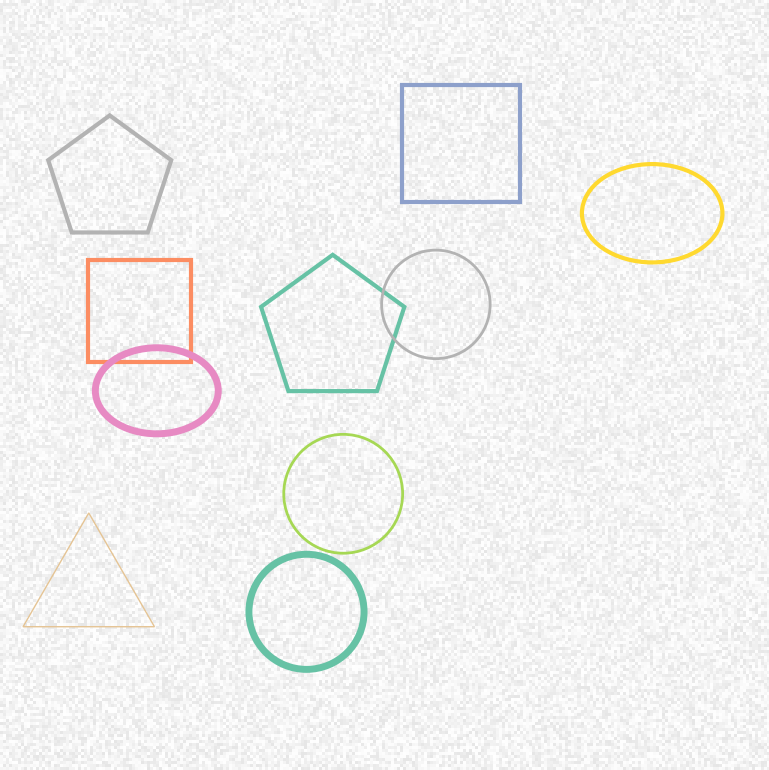[{"shape": "pentagon", "thickness": 1.5, "radius": 0.49, "center": [0.432, 0.571]}, {"shape": "circle", "thickness": 2.5, "radius": 0.37, "center": [0.398, 0.205]}, {"shape": "square", "thickness": 1.5, "radius": 0.33, "center": [0.181, 0.596]}, {"shape": "square", "thickness": 1.5, "radius": 0.38, "center": [0.599, 0.814]}, {"shape": "oval", "thickness": 2.5, "radius": 0.4, "center": [0.204, 0.492]}, {"shape": "circle", "thickness": 1, "radius": 0.39, "center": [0.446, 0.359]}, {"shape": "oval", "thickness": 1.5, "radius": 0.46, "center": [0.847, 0.723]}, {"shape": "triangle", "thickness": 0.5, "radius": 0.49, "center": [0.115, 0.235]}, {"shape": "circle", "thickness": 1, "radius": 0.35, "center": [0.566, 0.605]}, {"shape": "pentagon", "thickness": 1.5, "radius": 0.42, "center": [0.142, 0.766]}]